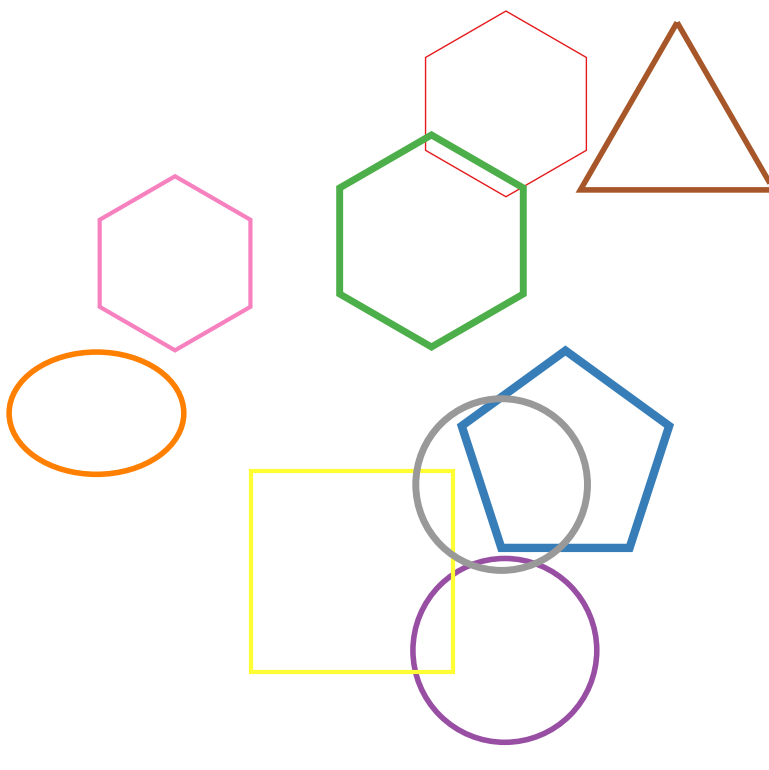[{"shape": "hexagon", "thickness": 0.5, "radius": 0.6, "center": [0.657, 0.865]}, {"shape": "pentagon", "thickness": 3, "radius": 0.71, "center": [0.734, 0.403]}, {"shape": "hexagon", "thickness": 2.5, "radius": 0.69, "center": [0.56, 0.687]}, {"shape": "circle", "thickness": 2, "radius": 0.6, "center": [0.656, 0.155]}, {"shape": "oval", "thickness": 2, "radius": 0.57, "center": [0.125, 0.463]}, {"shape": "square", "thickness": 1.5, "radius": 0.65, "center": [0.457, 0.258]}, {"shape": "triangle", "thickness": 2, "radius": 0.73, "center": [0.879, 0.826]}, {"shape": "hexagon", "thickness": 1.5, "radius": 0.57, "center": [0.227, 0.658]}, {"shape": "circle", "thickness": 2.5, "radius": 0.56, "center": [0.651, 0.371]}]